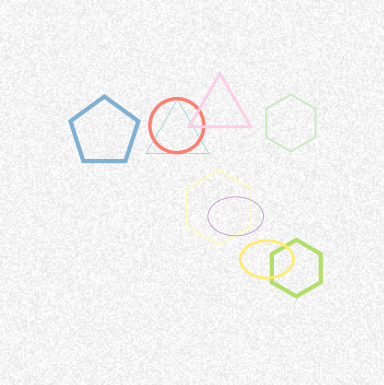[{"shape": "triangle", "thickness": 0.5, "radius": 0.47, "center": [0.461, 0.648]}, {"shape": "hexagon", "thickness": 1, "radius": 0.49, "center": [0.569, 0.461]}, {"shape": "circle", "thickness": 2.5, "radius": 0.35, "center": [0.459, 0.674]}, {"shape": "pentagon", "thickness": 3, "radius": 0.46, "center": [0.271, 0.657]}, {"shape": "hexagon", "thickness": 3, "radius": 0.37, "center": [0.77, 0.304]}, {"shape": "triangle", "thickness": 2, "radius": 0.46, "center": [0.571, 0.717]}, {"shape": "oval", "thickness": 0.5, "radius": 0.36, "center": [0.612, 0.438]}, {"shape": "hexagon", "thickness": 1.5, "radius": 0.37, "center": [0.755, 0.681]}, {"shape": "oval", "thickness": 2, "radius": 0.35, "center": [0.693, 0.326]}]